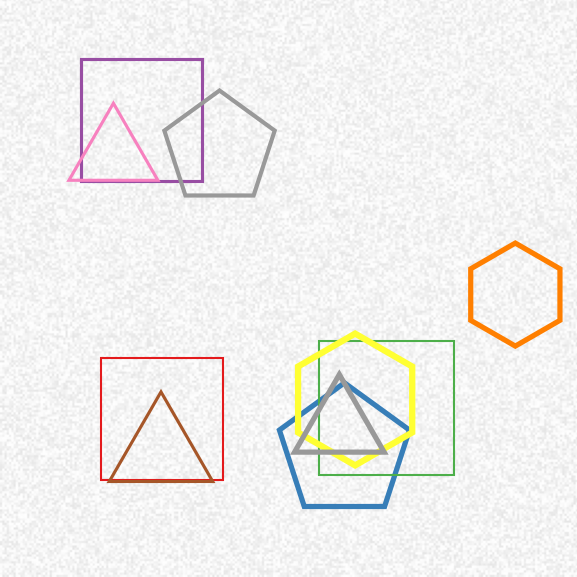[{"shape": "square", "thickness": 1, "radius": 0.53, "center": [0.28, 0.274]}, {"shape": "pentagon", "thickness": 2.5, "radius": 0.59, "center": [0.596, 0.218]}, {"shape": "square", "thickness": 1, "radius": 0.58, "center": [0.669, 0.293]}, {"shape": "square", "thickness": 1.5, "radius": 0.53, "center": [0.245, 0.791]}, {"shape": "hexagon", "thickness": 2.5, "radius": 0.45, "center": [0.892, 0.489]}, {"shape": "hexagon", "thickness": 3, "radius": 0.57, "center": [0.615, 0.307]}, {"shape": "triangle", "thickness": 1.5, "radius": 0.52, "center": [0.279, 0.217]}, {"shape": "triangle", "thickness": 1.5, "radius": 0.44, "center": [0.196, 0.731]}, {"shape": "pentagon", "thickness": 2, "radius": 0.5, "center": [0.38, 0.742]}, {"shape": "triangle", "thickness": 2.5, "radius": 0.45, "center": [0.588, 0.261]}]